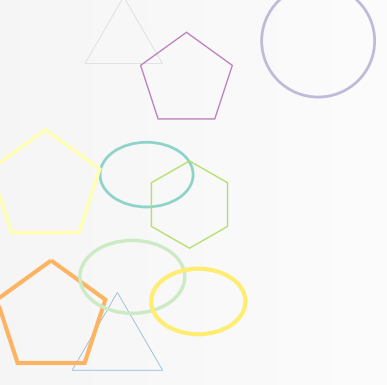[{"shape": "oval", "thickness": 2, "radius": 0.6, "center": [0.378, 0.546]}, {"shape": "pentagon", "thickness": 2.5, "radius": 0.74, "center": [0.117, 0.515]}, {"shape": "circle", "thickness": 2, "radius": 0.73, "center": [0.821, 0.894]}, {"shape": "triangle", "thickness": 0.5, "radius": 0.67, "center": [0.303, 0.106]}, {"shape": "pentagon", "thickness": 3, "radius": 0.74, "center": [0.132, 0.176]}, {"shape": "hexagon", "thickness": 1, "radius": 0.57, "center": [0.489, 0.469]}, {"shape": "triangle", "thickness": 0.5, "radius": 0.58, "center": [0.319, 0.893]}, {"shape": "pentagon", "thickness": 1, "radius": 0.62, "center": [0.481, 0.792]}, {"shape": "oval", "thickness": 2.5, "radius": 0.68, "center": [0.341, 0.281]}, {"shape": "oval", "thickness": 3, "radius": 0.61, "center": [0.512, 0.217]}]